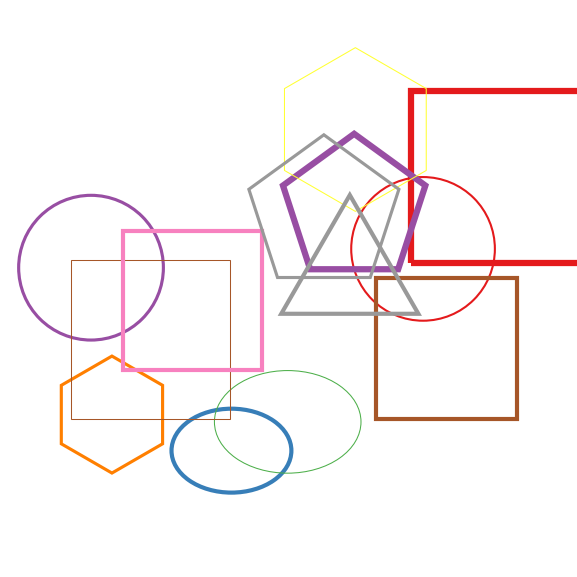[{"shape": "circle", "thickness": 1, "radius": 0.62, "center": [0.733, 0.568]}, {"shape": "square", "thickness": 3, "radius": 0.74, "center": [0.861, 0.693]}, {"shape": "oval", "thickness": 2, "radius": 0.52, "center": [0.401, 0.219]}, {"shape": "oval", "thickness": 0.5, "radius": 0.63, "center": [0.498, 0.269]}, {"shape": "circle", "thickness": 1.5, "radius": 0.63, "center": [0.158, 0.536]}, {"shape": "pentagon", "thickness": 3, "radius": 0.65, "center": [0.613, 0.638]}, {"shape": "hexagon", "thickness": 1.5, "radius": 0.51, "center": [0.194, 0.281]}, {"shape": "hexagon", "thickness": 0.5, "radius": 0.71, "center": [0.615, 0.775]}, {"shape": "square", "thickness": 0.5, "radius": 0.69, "center": [0.261, 0.412]}, {"shape": "square", "thickness": 2, "radius": 0.61, "center": [0.773, 0.396]}, {"shape": "square", "thickness": 2, "radius": 0.6, "center": [0.334, 0.479]}, {"shape": "triangle", "thickness": 2, "radius": 0.69, "center": [0.606, 0.524]}, {"shape": "pentagon", "thickness": 1.5, "radius": 0.68, "center": [0.561, 0.629]}]